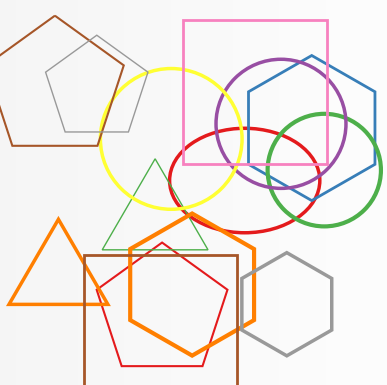[{"shape": "pentagon", "thickness": 1.5, "radius": 0.89, "center": [0.418, 0.193]}, {"shape": "oval", "thickness": 2.5, "radius": 0.97, "center": [0.632, 0.531]}, {"shape": "hexagon", "thickness": 2, "radius": 0.94, "center": [0.804, 0.667]}, {"shape": "circle", "thickness": 3, "radius": 0.73, "center": [0.837, 0.558]}, {"shape": "triangle", "thickness": 1, "radius": 0.79, "center": [0.4, 0.43]}, {"shape": "circle", "thickness": 2.5, "radius": 0.84, "center": [0.725, 0.678]}, {"shape": "hexagon", "thickness": 3, "radius": 0.92, "center": [0.496, 0.261]}, {"shape": "triangle", "thickness": 2.5, "radius": 0.74, "center": [0.151, 0.283]}, {"shape": "circle", "thickness": 2.5, "radius": 0.91, "center": [0.442, 0.639]}, {"shape": "square", "thickness": 2, "radius": 0.99, "center": [0.414, 0.138]}, {"shape": "pentagon", "thickness": 1.5, "radius": 0.93, "center": [0.142, 0.772]}, {"shape": "square", "thickness": 2, "radius": 0.93, "center": [0.658, 0.761]}, {"shape": "pentagon", "thickness": 1, "radius": 0.69, "center": [0.25, 0.77]}, {"shape": "hexagon", "thickness": 2.5, "radius": 0.67, "center": [0.74, 0.21]}]